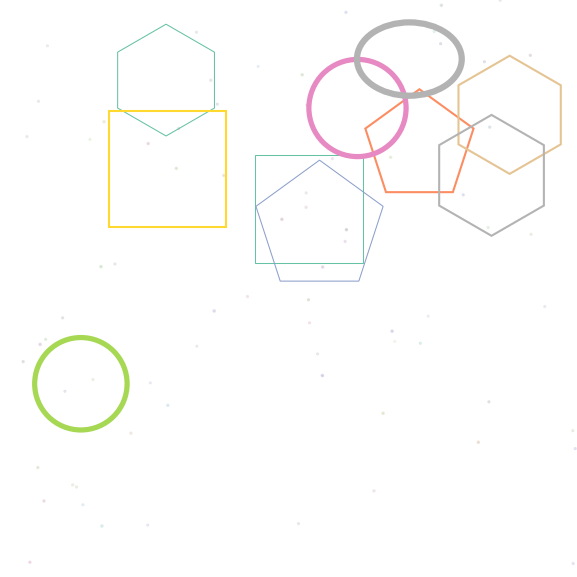[{"shape": "hexagon", "thickness": 0.5, "radius": 0.48, "center": [0.288, 0.86]}, {"shape": "square", "thickness": 0.5, "radius": 0.47, "center": [0.535, 0.637]}, {"shape": "pentagon", "thickness": 1, "radius": 0.49, "center": [0.726, 0.746]}, {"shape": "pentagon", "thickness": 0.5, "radius": 0.58, "center": [0.553, 0.606]}, {"shape": "circle", "thickness": 2.5, "radius": 0.42, "center": [0.619, 0.812]}, {"shape": "circle", "thickness": 2.5, "radius": 0.4, "center": [0.14, 0.335]}, {"shape": "square", "thickness": 1, "radius": 0.5, "center": [0.29, 0.707]}, {"shape": "hexagon", "thickness": 1, "radius": 0.51, "center": [0.883, 0.8]}, {"shape": "hexagon", "thickness": 1, "radius": 0.52, "center": [0.851, 0.695]}, {"shape": "oval", "thickness": 3, "radius": 0.45, "center": [0.709, 0.897]}]